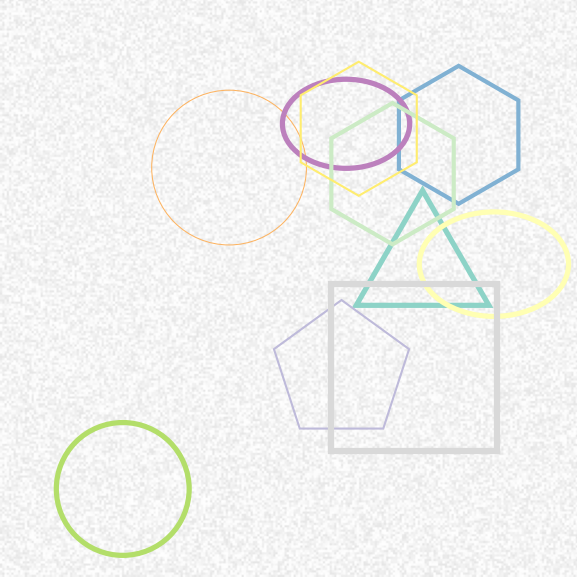[{"shape": "triangle", "thickness": 2.5, "radius": 0.66, "center": [0.732, 0.537]}, {"shape": "oval", "thickness": 2.5, "radius": 0.65, "center": [0.855, 0.542]}, {"shape": "pentagon", "thickness": 1, "radius": 0.62, "center": [0.591, 0.357]}, {"shape": "hexagon", "thickness": 2, "radius": 0.6, "center": [0.794, 0.766]}, {"shape": "circle", "thickness": 0.5, "radius": 0.67, "center": [0.397, 0.709]}, {"shape": "circle", "thickness": 2.5, "radius": 0.58, "center": [0.213, 0.152]}, {"shape": "square", "thickness": 3, "radius": 0.72, "center": [0.717, 0.363]}, {"shape": "oval", "thickness": 2.5, "radius": 0.55, "center": [0.599, 0.785]}, {"shape": "hexagon", "thickness": 2, "radius": 0.61, "center": [0.68, 0.698]}, {"shape": "hexagon", "thickness": 1, "radius": 0.58, "center": [0.621, 0.776]}]